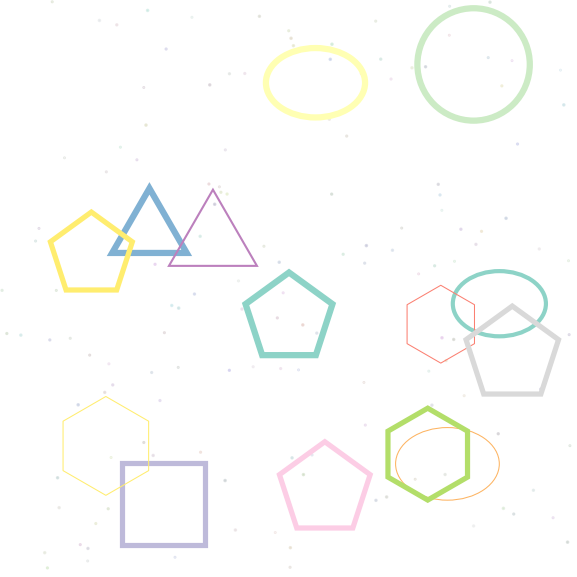[{"shape": "pentagon", "thickness": 3, "radius": 0.4, "center": [0.5, 0.448]}, {"shape": "oval", "thickness": 2, "radius": 0.4, "center": [0.865, 0.473]}, {"shape": "oval", "thickness": 3, "radius": 0.43, "center": [0.546, 0.856]}, {"shape": "square", "thickness": 2.5, "radius": 0.36, "center": [0.284, 0.126]}, {"shape": "hexagon", "thickness": 0.5, "radius": 0.34, "center": [0.763, 0.438]}, {"shape": "triangle", "thickness": 3, "radius": 0.37, "center": [0.259, 0.598]}, {"shape": "oval", "thickness": 0.5, "radius": 0.45, "center": [0.775, 0.196]}, {"shape": "hexagon", "thickness": 2.5, "radius": 0.4, "center": [0.741, 0.213]}, {"shape": "pentagon", "thickness": 2.5, "radius": 0.41, "center": [0.562, 0.152]}, {"shape": "pentagon", "thickness": 2.5, "radius": 0.42, "center": [0.887, 0.385]}, {"shape": "triangle", "thickness": 1, "radius": 0.44, "center": [0.369, 0.583]}, {"shape": "circle", "thickness": 3, "radius": 0.49, "center": [0.82, 0.888]}, {"shape": "hexagon", "thickness": 0.5, "radius": 0.43, "center": [0.183, 0.227]}, {"shape": "pentagon", "thickness": 2.5, "radius": 0.37, "center": [0.158, 0.557]}]